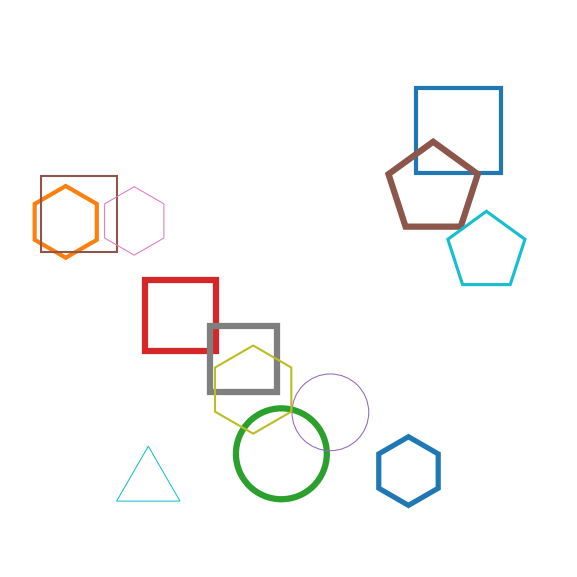[{"shape": "square", "thickness": 2, "radius": 0.37, "center": [0.793, 0.773]}, {"shape": "hexagon", "thickness": 2.5, "radius": 0.3, "center": [0.707, 0.183]}, {"shape": "hexagon", "thickness": 2, "radius": 0.31, "center": [0.114, 0.615]}, {"shape": "circle", "thickness": 3, "radius": 0.39, "center": [0.487, 0.213]}, {"shape": "square", "thickness": 3, "radius": 0.31, "center": [0.313, 0.452]}, {"shape": "circle", "thickness": 0.5, "radius": 0.33, "center": [0.572, 0.285]}, {"shape": "pentagon", "thickness": 3, "radius": 0.41, "center": [0.75, 0.672]}, {"shape": "square", "thickness": 1, "radius": 0.33, "center": [0.137, 0.628]}, {"shape": "hexagon", "thickness": 0.5, "radius": 0.3, "center": [0.232, 0.617]}, {"shape": "square", "thickness": 3, "radius": 0.29, "center": [0.422, 0.377]}, {"shape": "hexagon", "thickness": 1, "radius": 0.38, "center": [0.438, 0.325]}, {"shape": "pentagon", "thickness": 1.5, "radius": 0.35, "center": [0.842, 0.563]}, {"shape": "triangle", "thickness": 0.5, "radius": 0.32, "center": [0.257, 0.163]}]